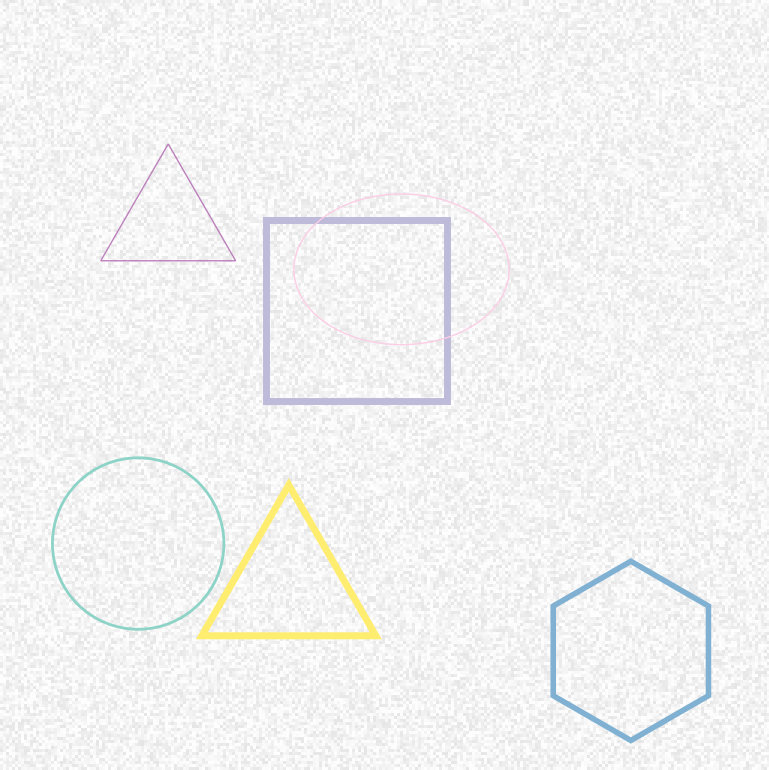[{"shape": "circle", "thickness": 1, "radius": 0.56, "center": [0.179, 0.294]}, {"shape": "square", "thickness": 2.5, "radius": 0.59, "center": [0.463, 0.597]}, {"shape": "hexagon", "thickness": 2, "radius": 0.58, "center": [0.819, 0.155]}, {"shape": "oval", "thickness": 0.5, "radius": 0.7, "center": [0.521, 0.65]}, {"shape": "triangle", "thickness": 0.5, "radius": 0.51, "center": [0.218, 0.712]}, {"shape": "triangle", "thickness": 2.5, "radius": 0.65, "center": [0.375, 0.24]}]